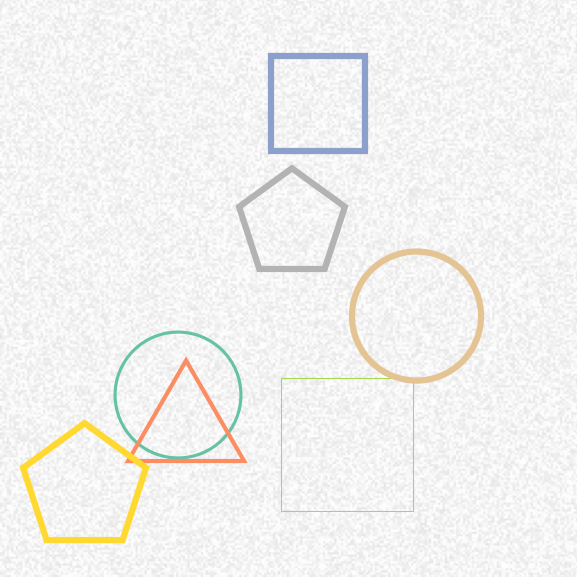[{"shape": "circle", "thickness": 1.5, "radius": 0.54, "center": [0.308, 0.315]}, {"shape": "triangle", "thickness": 2, "radius": 0.58, "center": [0.322, 0.259]}, {"shape": "square", "thickness": 3, "radius": 0.41, "center": [0.55, 0.82]}, {"shape": "square", "thickness": 0.5, "radius": 0.57, "center": [0.601, 0.229]}, {"shape": "pentagon", "thickness": 3, "radius": 0.56, "center": [0.146, 0.154]}, {"shape": "circle", "thickness": 3, "radius": 0.56, "center": [0.721, 0.452]}, {"shape": "pentagon", "thickness": 3, "radius": 0.48, "center": [0.506, 0.611]}]